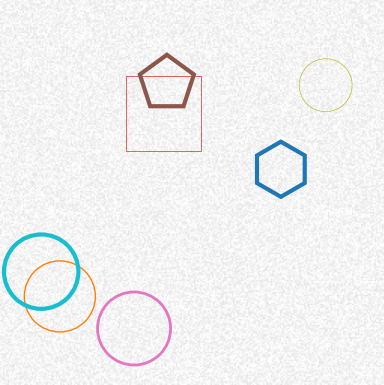[{"shape": "hexagon", "thickness": 3, "radius": 0.36, "center": [0.729, 0.56]}, {"shape": "circle", "thickness": 1, "radius": 0.46, "center": [0.155, 0.23]}, {"shape": "square", "thickness": 0.5, "radius": 0.49, "center": [0.425, 0.705]}, {"shape": "pentagon", "thickness": 3, "radius": 0.37, "center": [0.433, 0.784]}, {"shape": "circle", "thickness": 2, "radius": 0.47, "center": [0.348, 0.147]}, {"shape": "circle", "thickness": 0.5, "radius": 0.34, "center": [0.846, 0.779]}, {"shape": "circle", "thickness": 3, "radius": 0.48, "center": [0.107, 0.294]}]